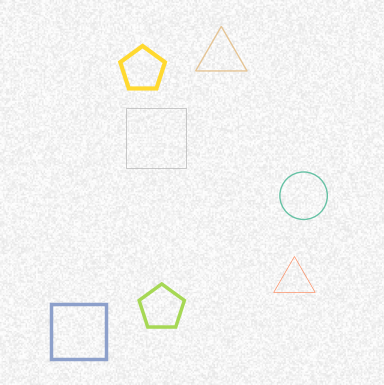[{"shape": "circle", "thickness": 1, "radius": 0.31, "center": [0.789, 0.492]}, {"shape": "triangle", "thickness": 0.5, "radius": 0.31, "center": [0.765, 0.271]}, {"shape": "square", "thickness": 2.5, "radius": 0.36, "center": [0.204, 0.14]}, {"shape": "pentagon", "thickness": 2.5, "radius": 0.31, "center": [0.42, 0.201]}, {"shape": "pentagon", "thickness": 3, "radius": 0.31, "center": [0.37, 0.82]}, {"shape": "triangle", "thickness": 1, "radius": 0.39, "center": [0.575, 0.854]}, {"shape": "square", "thickness": 0.5, "radius": 0.39, "center": [0.406, 0.641]}]